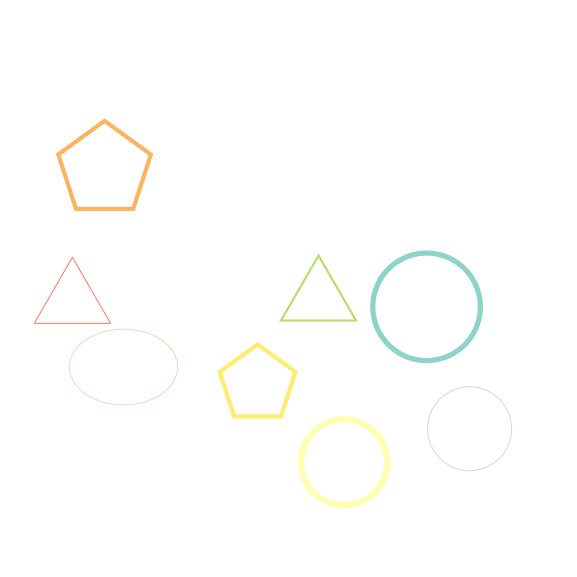[{"shape": "circle", "thickness": 2.5, "radius": 0.47, "center": [0.739, 0.468]}, {"shape": "circle", "thickness": 3, "radius": 0.37, "center": [0.596, 0.199]}, {"shape": "triangle", "thickness": 0.5, "radius": 0.38, "center": [0.125, 0.477]}, {"shape": "pentagon", "thickness": 2, "radius": 0.42, "center": [0.181, 0.706]}, {"shape": "triangle", "thickness": 1, "radius": 0.38, "center": [0.552, 0.482]}, {"shape": "circle", "thickness": 0.5, "radius": 0.36, "center": [0.813, 0.257]}, {"shape": "oval", "thickness": 0.5, "radius": 0.47, "center": [0.214, 0.364]}, {"shape": "pentagon", "thickness": 2, "radius": 0.34, "center": [0.446, 0.334]}]